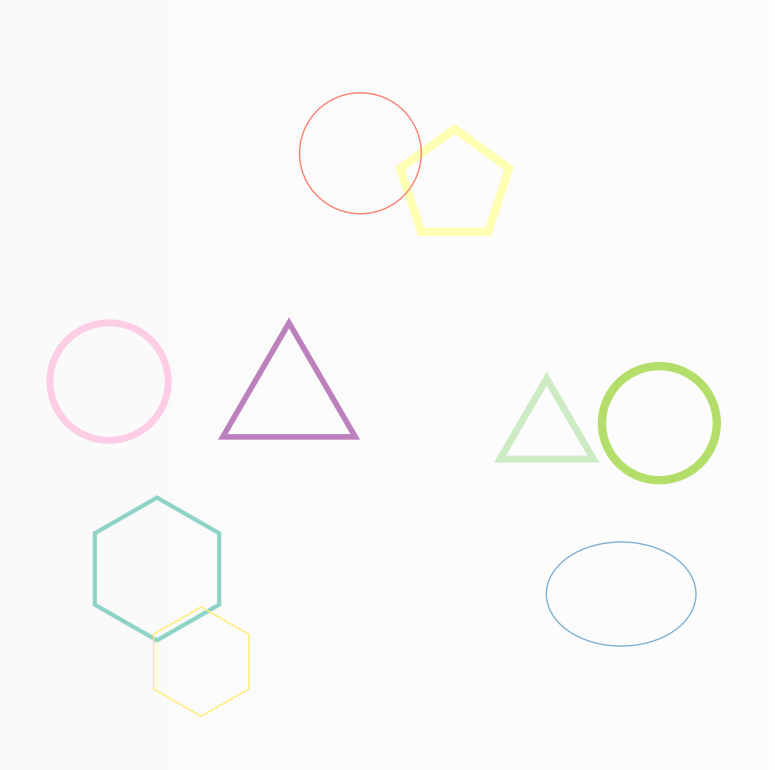[{"shape": "hexagon", "thickness": 1.5, "radius": 0.46, "center": [0.203, 0.261]}, {"shape": "pentagon", "thickness": 3, "radius": 0.37, "center": [0.587, 0.759]}, {"shape": "circle", "thickness": 0.5, "radius": 0.39, "center": [0.465, 0.801]}, {"shape": "oval", "thickness": 0.5, "radius": 0.48, "center": [0.801, 0.229]}, {"shape": "circle", "thickness": 3, "radius": 0.37, "center": [0.851, 0.45]}, {"shape": "circle", "thickness": 2.5, "radius": 0.38, "center": [0.141, 0.504]}, {"shape": "triangle", "thickness": 2, "radius": 0.49, "center": [0.373, 0.482]}, {"shape": "triangle", "thickness": 2.5, "radius": 0.35, "center": [0.705, 0.439]}, {"shape": "hexagon", "thickness": 0.5, "radius": 0.35, "center": [0.26, 0.141]}]